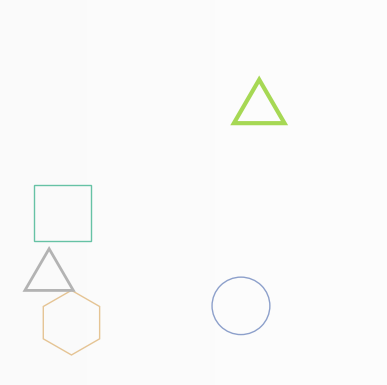[{"shape": "square", "thickness": 1, "radius": 0.37, "center": [0.162, 0.447]}, {"shape": "circle", "thickness": 1, "radius": 0.37, "center": [0.622, 0.206]}, {"shape": "triangle", "thickness": 3, "radius": 0.38, "center": [0.669, 0.718]}, {"shape": "hexagon", "thickness": 1, "radius": 0.42, "center": [0.184, 0.162]}, {"shape": "triangle", "thickness": 2, "radius": 0.36, "center": [0.127, 0.282]}]